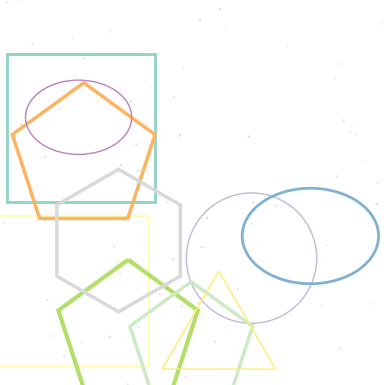[{"shape": "square", "thickness": 2, "radius": 0.96, "center": [0.21, 0.667]}, {"shape": "square", "thickness": 1.5, "radius": 0.97, "center": [0.192, 0.244]}, {"shape": "circle", "thickness": 1, "radius": 0.85, "center": [0.653, 0.33]}, {"shape": "oval", "thickness": 2, "radius": 0.89, "center": [0.806, 0.387]}, {"shape": "pentagon", "thickness": 2.5, "radius": 0.97, "center": [0.217, 0.59]}, {"shape": "pentagon", "thickness": 3, "radius": 0.95, "center": [0.333, 0.135]}, {"shape": "hexagon", "thickness": 2.5, "radius": 0.93, "center": [0.308, 0.375]}, {"shape": "oval", "thickness": 1, "radius": 0.69, "center": [0.204, 0.695]}, {"shape": "pentagon", "thickness": 2.5, "radius": 0.84, "center": [0.497, 0.101]}, {"shape": "triangle", "thickness": 1, "radius": 0.85, "center": [0.568, 0.126]}]